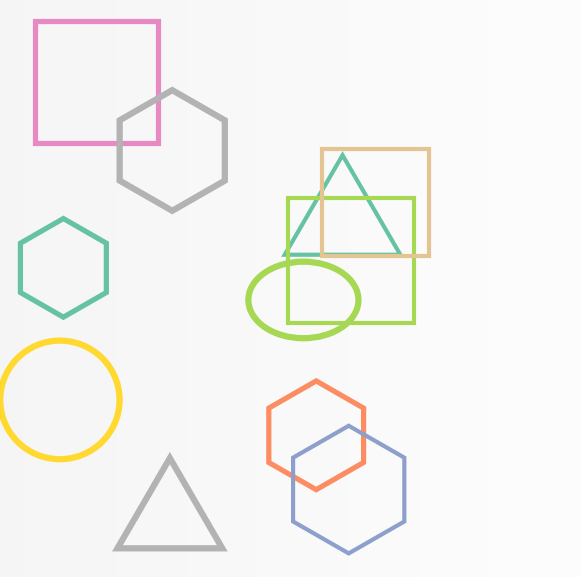[{"shape": "triangle", "thickness": 2, "radius": 0.57, "center": [0.589, 0.615]}, {"shape": "hexagon", "thickness": 2.5, "radius": 0.43, "center": [0.109, 0.535]}, {"shape": "hexagon", "thickness": 2.5, "radius": 0.47, "center": [0.544, 0.245]}, {"shape": "hexagon", "thickness": 2, "radius": 0.55, "center": [0.6, 0.151]}, {"shape": "square", "thickness": 2.5, "radius": 0.53, "center": [0.166, 0.857]}, {"shape": "oval", "thickness": 3, "radius": 0.47, "center": [0.522, 0.48]}, {"shape": "square", "thickness": 2, "radius": 0.54, "center": [0.604, 0.548]}, {"shape": "circle", "thickness": 3, "radius": 0.51, "center": [0.103, 0.307]}, {"shape": "square", "thickness": 2, "radius": 0.46, "center": [0.646, 0.648]}, {"shape": "triangle", "thickness": 3, "radius": 0.52, "center": [0.292, 0.102]}, {"shape": "hexagon", "thickness": 3, "radius": 0.52, "center": [0.296, 0.739]}]